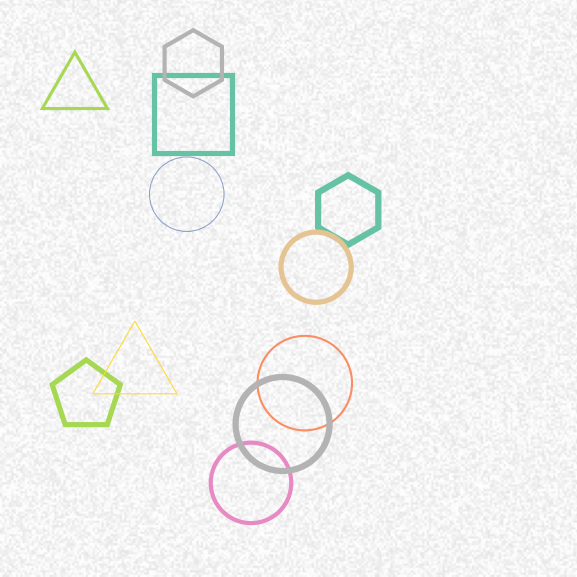[{"shape": "hexagon", "thickness": 3, "radius": 0.3, "center": [0.603, 0.636]}, {"shape": "square", "thickness": 2.5, "radius": 0.34, "center": [0.334, 0.802]}, {"shape": "circle", "thickness": 1, "radius": 0.41, "center": [0.528, 0.336]}, {"shape": "circle", "thickness": 0.5, "radius": 0.32, "center": [0.323, 0.663]}, {"shape": "circle", "thickness": 2, "radius": 0.35, "center": [0.435, 0.163]}, {"shape": "pentagon", "thickness": 2.5, "radius": 0.31, "center": [0.149, 0.314]}, {"shape": "triangle", "thickness": 1.5, "radius": 0.33, "center": [0.13, 0.844]}, {"shape": "triangle", "thickness": 0.5, "radius": 0.42, "center": [0.234, 0.359]}, {"shape": "circle", "thickness": 2.5, "radius": 0.3, "center": [0.547, 0.536]}, {"shape": "circle", "thickness": 3, "radius": 0.41, "center": [0.489, 0.265]}, {"shape": "hexagon", "thickness": 2, "radius": 0.29, "center": [0.335, 0.89]}]